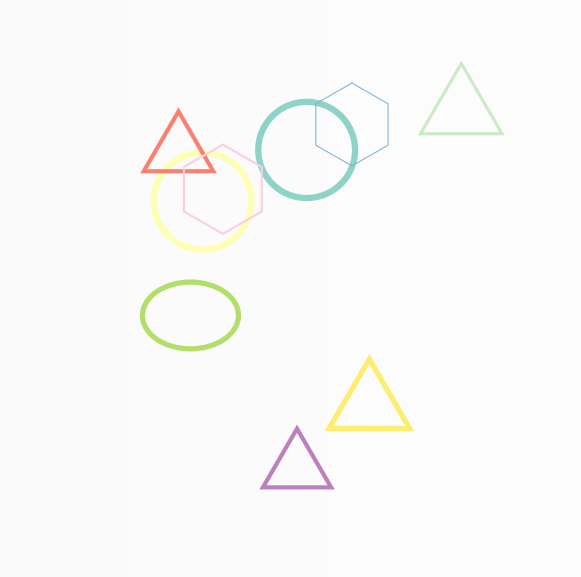[{"shape": "circle", "thickness": 3, "radius": 0.42, "center": [0.528, 0.74]}, {"shape": "circle", "thickness": 3, "radius": 0.42, "center": [0.348, 0.651]}, {"shape": "triangle", "thickness": 2, "radius": 0.35, "center": [0.307, 0.737]}, {"shape": "hexagon", "thickness": 0.5, "radius": 0.36, "center": [0.605, 0.784]}, {"shape": "oval", "thickness": 2.5, "radius": 0.41, "center": [0.328, 0.453]}, {"shape": "hexagon", "thickness": 1, "radius": 0.39, "center": [0.383, 0.671]}, {"shape": "triangle", "thickness": 2, "radius": 0.34, "center": [0.511, 0.189]}, {"shape": "triangle", "thickness": 1.5, "radius": 0.4, "center": [0.794, 0.808]}, {"shape": "triangle", "thickness": 2.5, "radius": 0.4, "center": [0.635, 0.297]}]